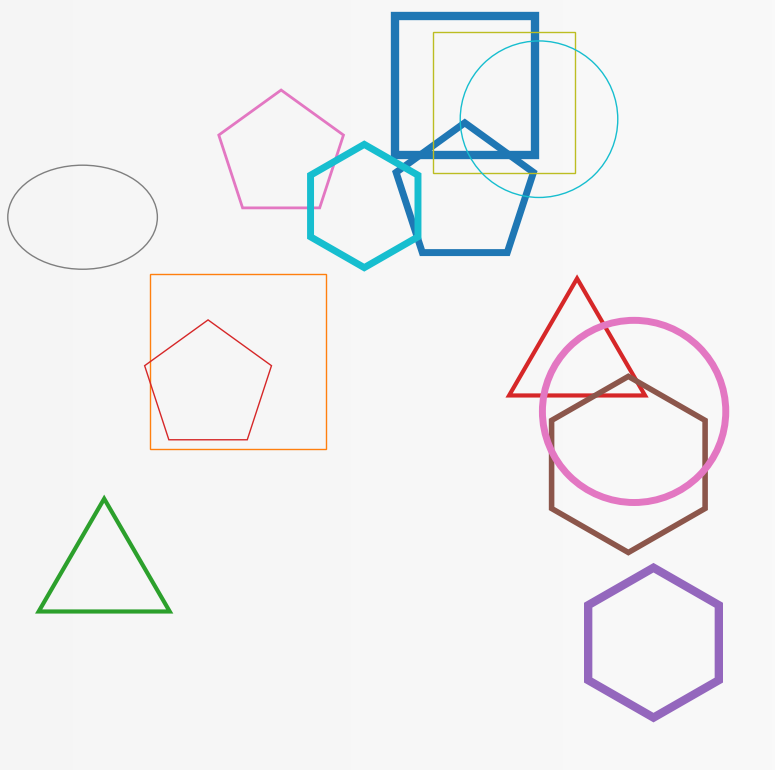[{"shape": "square", "thickness": 3, "radius": 0.45, "center": [0.6, 0.889]}, {"shape": "pentagon", "thickness": 2.5, "radius": 0.47, "center": [0.6, 0.747]}, {"shape": "square", "thickness": 0.5, "radius": 0.57, "center": [0.308, 0.531]}, {"shape": "triangle", "thickness": 1.5, "radius": 0.49, "center": [0.134, 0.255]}, {"shape": "pentagon", "thickness": 0.5, "radius": 0.43, "center": [0.268, 0.498]}, {"shape": "triangle", "thickness": 1.5, "radius": 0.51, "center": [0.745, 0.537]}, {"shape": "hexagon", "thickness": 3, "radius": 0.49, "center": [0.843, 0.165]}, {"shape": "hexagon", "thickness": 2, "radius": 0.57, "center": [0.811, 0.397]}, {"shape": "pentagon", "thickness": 1, "radius": 0.42, "center": [0.363, 0.798]}, {"shape": "circle", "thickness": 2.5, "radius": 0.59, "center": [0.818, 0.466]}, {"shape": "oval", "thickness": 0.5, "radius": 0.48, "center": [0.107, 0.718]}, {"shape": "square", "thickness": 0.5, "radius": 0.46, "center": [0.65, 0.867]}, {"shape": "circle", "thickness": 0.5, "radius": 0.51, "center": [0.695, 0.845]}, {"shape": "hexagon", "thickness": 2.5, "radius": 0.4, "center": [0.47, 0.732]}]